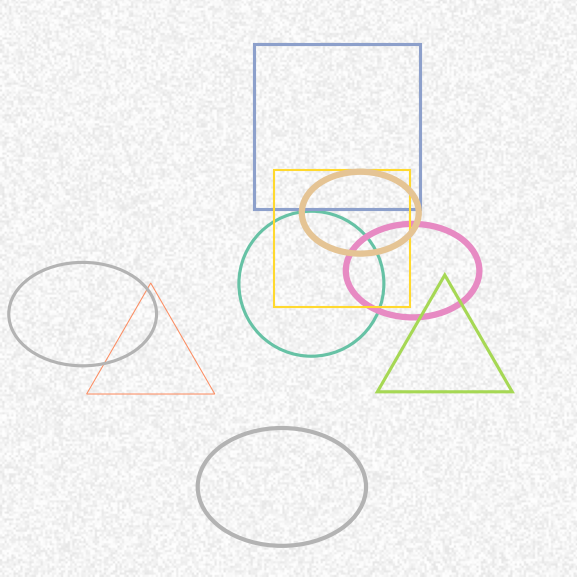[{"shape": "circle", "thickness": 1.5, "radius": 0.63, "center": [0.539, 0.508]}, {"shape": "triangle", "thickness": 0.5, "radius": 0.64, "center": [0.261, 0.381]}, {"shape": "square", "thickness": 1.5, "radius": 0.72, "center": [0.583, 0.78]}, {"shape": "oval", "thickness": 3, "radius": 0.58, "center": [0.714, 0.53]}, {"shape": "triangle", "thickness": 1.5, "radius": 0.67, "center": [0.77, 0.388]}, {"shape": "square", "thickness": 1, "radius": 0.59, "center": [0.592, 0.586]}, {"shape": "oval", "thickness": 3, "radius": 0.51, "center": [0.624, 0.631]}, {"shape": "oval", "thickness": 1.5, "radius": 0.64, "center": [0.143, 0.455]}, {"shape": "oval", "thickness": 2, "radius": 0.73, "center": [0.488, 0.156]}]